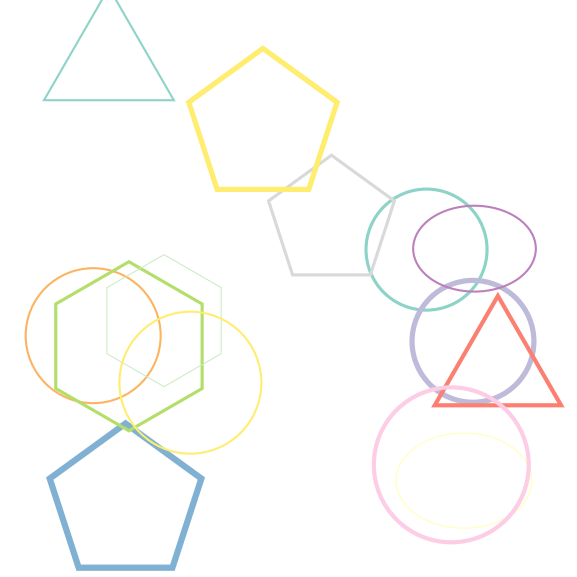[{"shape": "circle", "thickness": 1.5, "radius": 0.52, "center": [0.739, 0.567]}, {"shape": "triangle", "thickness": 1, "radius": 0.65, "center": [0.189, 0.891]}, {"shape": "oval", "thickness": 0.5, "radius": 0.59, "center": [0.803, 0.167]}, {"shape": "circle", "thickness": 2.5, "radius": 0.53, "center": [0.819, 0.408]}, {"shape": "triangle", "thickness": 2, "radius": 0.63, "center": [0.862, 0.36]}, {"shape": "pentagon", "thickness": 3, "radius": 0.69, "center": [0.217, 0.128]}, {"shape": "circle", "thickness": 1, "radius": 0.58, "center": [0.161, 0.418]}, {"shape": "hexagon", "thickness": 1.5, "radius": 0.73, "center": [0.223, 0.4]}, {"shape": "circle", "thickness": 2, "radius": 0.67, "center": [0.781, 0.194]}, {"shape": "pentagon", "thickness": 1.5, "radius": 0.57, "center": [0.574, 0.616]}, {"shape": "oval", "thickness": 1, "radius": 0.53, "center": [0.822, 0.569]}, {"shape": "hexagon", "thickness": 0.5, "radius": 0.57, "center": [0.284, 0.444]}, {"shape": "pentagon", "thickness": 2.5, "radius": 0.67, "center": [0.455, 0.78]}, {"shape": "circle", "thickness": 1, "radius": 0.61, "center": [0.33, 0.337]}]